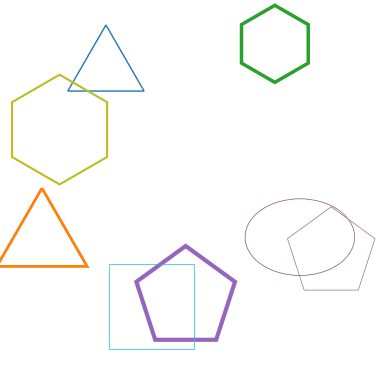[{"shape": "triangle", "thickness": 1, "radius": 0.57, "center": [0.275, 0.821]}, {"shape": "triangle", "thickness": 2, "radius": 0.68, "center": [0.109, 0.376]}, {"shape": "hexagon", "thickness": 2.5, "radius": 0.5, "center": [0.714, 0.886]}, {"shape": "pentagon", "thickness": 3, "radius": 0.67, "center": [0.482, 0.226]}, {"shape": "oval", "thickness": 0.5, "radius": 0.71, "center": [0.779, 0.384]}, {"shape": "pentagon", "thickness": 0.5, "radius": 0.6, "center": [0.86, 0.343]}, {"shape": "hexagon", "thickness": 1.5, "radius": 0.71, "center": [0.155, 0.663]}, {"shape": "square", "thickness": 0.5, "radius": 0.55, "center": [0.394, 0.204]}]